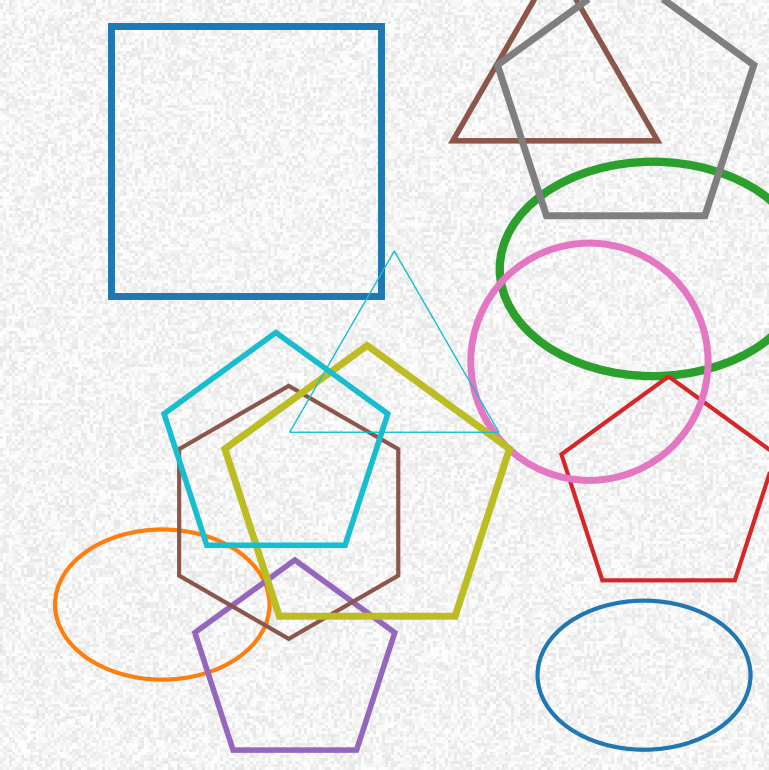[{"shape": "square", "thickness": 2.5, "radius": 0.88, "center": [0.32, 0.791]}, {"shape": "oval", "thickness": 1.5, "radius": 0.69, "center": [0.836, 0.123]}, {"shape": "oval", "thickness": 1.5, "radius": 0.7, "center": [0.211, 0.215]}, {"shape": "oval", "thickness": 3, "radius": 0.99, "center": [0.848, 0.651]}, {"shape": "pentagon", "thickness": 1.5, "radius": 0.73, "center": [0.868, 0.365]}, {"shape": "pentagon", "thickness": 2, "radius": 0.68, "center": [0.383, 0.136]}, {"shape": "triangle", "thickness": 2, "radius": 0.77, "center": [0.721, 0.894]}, {"shape": "hexagon", "thickness": 1.5, "radius": 0.82, "center": [0.375, 0.335]}, {"shape": "circle", "thickness": 2.5, "radius": 0.77, "center": [0.765, 0.53]}, {"shape": "pentagon", "thickness": 2.5, "radius": 0.88, "center": [0.813, 0.861]}, {"shape": "pentagon", "thickness": 2.5, "radius": 0.97, "center": [0.477, 0.357]}, {"shape": "triangle", "thickness": 0.5, "radius": 0.78, "center": [0.512, 0.517]}, {"shape": "pentagon", "thickness": 2, "radius": 0.76, "center": [0.358, 0.415]}]